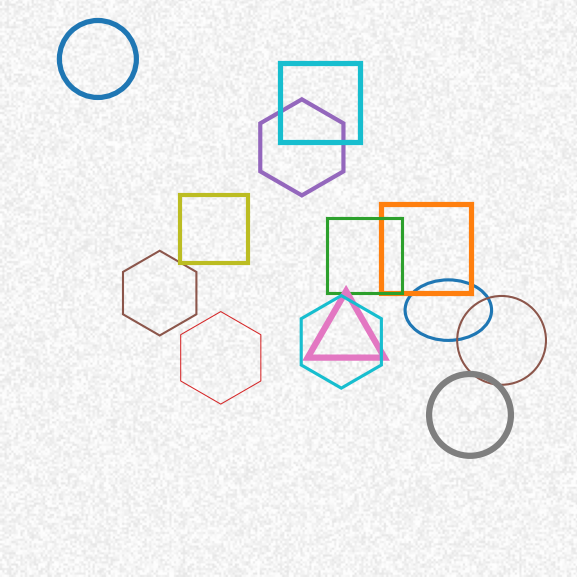[{"shape": "circle", "thickness": 2.5, "radius": 0.33, "center": [0.169, 0.897]}, {"shape": "oval", "thickness": 1.5, "radius": 0.37, "center": [0.776, 0.462]}, {"shape": "square", "thickness": 2.5, "radius": 0.39, "center": [0.738, 0.569]}, {"shape": "square", "thickness": 1.5, "radius": 0.33, "center": [0.63, 0.557]}, {"shape": "hexagon", "thickness": 0.5, "radius": 0.4, "center": [0.382, 0.38]}, {"shape": "hexagon", "thickness": 2, "radius": 0.42, "center": [0.523, 0.744]}, {"shape": "circle", "thickness": 1, "radius": 0.38, "center": [0.869, 0.41]}, {"shape": "hexagon", "thickness": 1, "radius": 0.37, "center": [0.277, 0.492]}, {"shape": "triangle", "thickness": 3, "radius": 0.38, "center": [0.599, 0.418]}, {"shape": "circle", "thickness": 3, "radius": 0.35, "center": [0.814, 0.281]}, {"shape": "square", "thickness": 2, "radius": 0.3, "center": [0.371, 0.603]}, {"shape": "square", "thickness": 2.5, "radius": 0.35, "center": [0.554, 0.822]}, {"shape": "hexagon", "thickness": 1.5, "radius": 0.4, "center": [0.591, 0.407]}]